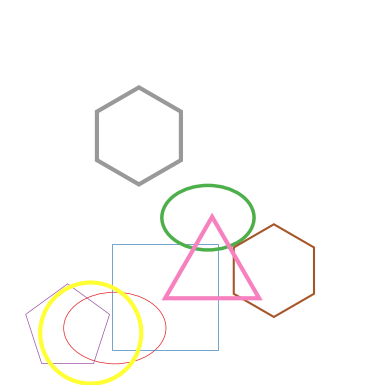[{"shape": "oval", "thickness": 0.5, "radius": 0.66, "center": [0.298, 0.148]}, {"shape": "square", "thickness": 0.5, "radius": 0.69, "center": [0.429, 0.229]}, {"shape": "oval", "thickness": 2.5, "radius": 0.6, "center": [0.54, 0.435]}, {"shape": "pentagon", "thickness": 0.5, "radius": 0.57, "center": [0.176, 0.148]}, {"shape": "circle", "thickness": 3, "radius": 0.66, "center": [0.236, 0.135]}, {"shape": "hexagon", "thickness": 1.5, "radius": 0.6, "center": [0.711, 0.297]}, {"shape": "triangle", "thickness": 3, "radius": 0.71, "center": [0.551, 0.296]}, {"shape": "hexagon", "thickness": 3, "radius": 0.63, "center": [0.361, 0.647]}]